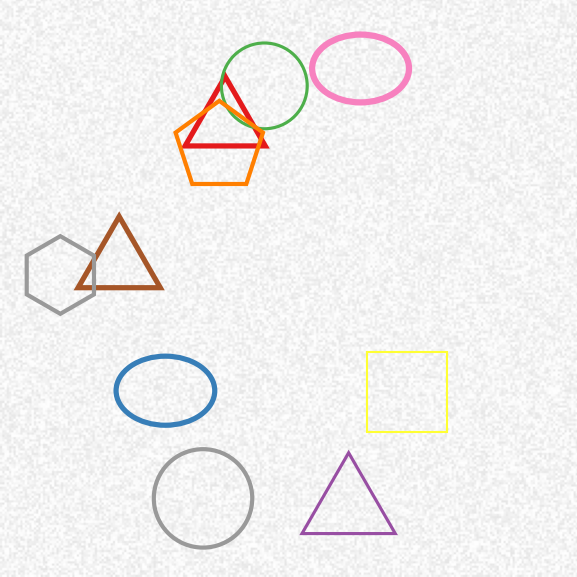[{"shape": "triangle", "thickness": 2.5, "radius": 0.4, "center": [0.39, 0.786]}, {"shape": "oval", "thickness": 2.5, "radius": 0.43, "center": [0.286, 0.323]}, {"shape": "circle", "thickness": 1.5, "radius": 0.37, "center": [0.458, 0.85]}, {"shape": "triangle", "thickness": 1.5, "radius": 0.47, "center": [0.604, 0.122]}, {"shape": "pentagon", "thickness": 2, "radius": 0.4, "center": [0.38, 0.745]}, {"shape": "square", "thickness": 1, "radius": 0.35, "center": [0.704, 0.321]}, {"shape": "triangle", "thickness": 2.5, "radius": 0.41, "center": [0.206, 0.542]}, {"shape": "oval", "thickness": 3, "radius": 0.42, "center": [0.624, 0.881]}, {"shape": "hexagon", "thickness": 2, "radius": 0.34, "center": [0.104, 0.523]}, {"shape": "circle", "thickness": 2, "radius": 0.43, "center": [0.352, 0.136]}]